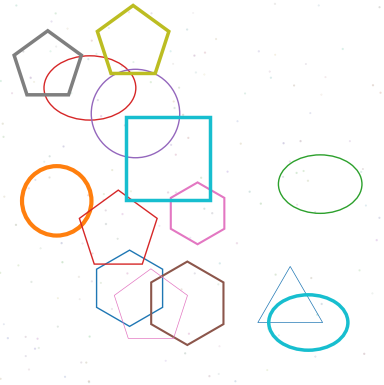[{"shape": "hexagon", "thickness": 1, "radius": 0.5, "center": [0.337, 0.251]}, {"shape": "triangle", "thickness": 0.5, "radius": 0.49, "center": [0.754, 0.211]}, {"shape": "circle", "thickness": 3, "radius": 0.45, "center": [0.147, 0.478]}, {"shape": "oval", "thickness": 1, "radius": 0.54, "center": [0.832, 0.522]}, {"shape": "oval", "thickness": 1, "radius": 0.6, "center": [0.234, 0.772]}, {"shape": "pentagon", "thickness": 1, "radius": 0.53, "center": [0.307, 0.4]}, {"shape": "circle", "thickness": 1, "radius": 0.57, "center": [0.352, 0.705]}, {"shape": "hexagon", "thickness": 1.5, "radius": 0.54, "center": [0.487, 0.212]}, {"shape": "hexagon", "thickness": 1.5, "radius": 0.4, "center": [0.513, 0.446]}, {"shape": "pentagon", "thickness": 0.5, "radius": 0.5, "center": [0.392, 0.202]}, {"shape": "pentagon", "thickness": 2.5, "radius": 0.46, "center": [0.124, 0.828]}, {"shape": "pentagon", "thickness": 2.5, "radius": 0.49, "center": [0.346, 0.888]}, {"shape": "square", "thickness": 2.5, "radius": 0.55, "center": [0.435, 0.588]}, {"shape": "oval", "thickness": 2.5, "radius": 0.51, "center": [0.801, 0.162]}]